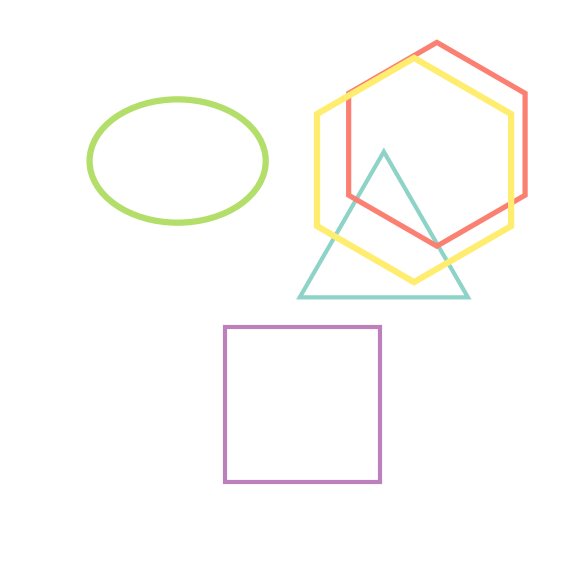[{"shape": "triangle", "thickness": 2, "radius": 0.84, "center": [0.665, 0.568]}, {"shape": "hexagon", "thickness": 2.5, "radius": 0.88, "center": [0.757, 0.749]}, {"shape": "oval", "thickness": 3, "radius": 0.76, "center": [0.308, 0.72]}, {"shape": "square", "thickness": 2, "radius": 0.67, "center": [0.524, 0.299]}, {"shape": "hexagon", "thickness": 3, "radius": 0.97, "center": [0.717, 0.705]}]